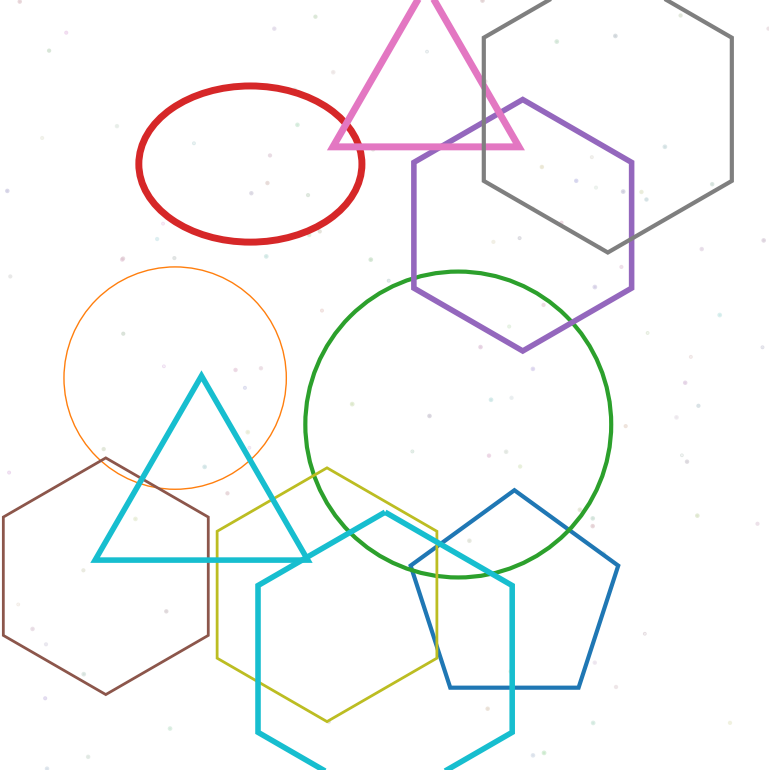[{"shape": "pentagon", "thickness": 1.5, "radius": 0.71, "center": [0.668, 0.222]}, {"shape": "circle", "thickness": 0.5, "radius": 0.72, "center": [0.227, 0.509]}, {"shape": "circle", "thickness": 1.5, "radius": 0.99, "center": [0.595, 0.449]}, {"shape": "oval", "thickness": 2.5, "radius": 0.72, "center": [0.325, 0.787]}, {"shape": "hexagon", "thickness": 2, "radius": 0.82, "center": [0.679, 0.707]}, {"shape": "hexagon", "thickness": 1, "radius": 0.77, "center": [0.137, 0.252]}, {"shape": "triangle", "thickness": 2.5, "radius": 0.7, "center": [0.553, 0.879]}, {"shape": "hexagon", "thickness": 1.5, "radius": 0.93, "center": [0.789, 0.858]}, {"shape": "hexagon", "thickness": 1, "radius": 0.82, "center": [0.425, 0.228]}, {"shape": "triangle", "thickness": 2, "radius": 0.8, "center": [0.262, 0.352]}, {"shape": "hexagon", "thickness": 2, "radius": 0.95, "center": [0.5, 0.144]}]